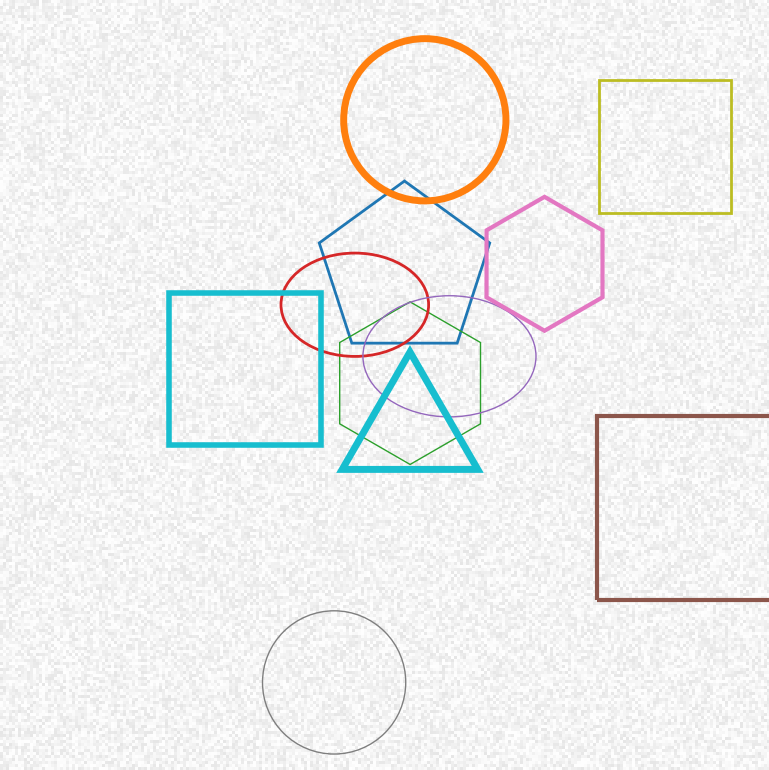[{"shape": "pentagon", "thickness": 1, "radius": 0.58, "center": [0.525, 0.649]}, {"shape": "circle", "thickness": 2.5, "radius": 0.53, "center": [0.552, 0.844]}, {"shape": "hexagon", "thickness": 0.5, "radius": 0.53, "center": [0.533, 0.502]}, {"shape": "oval", "thickness": 1, "radius": 0.48, "center": [0.461, 0.604]}, {"shape": "oval", "thickness": 0.5, "radius": 0.56, "center": [0.584, 0.537]}, {"shape": "square", "thickness": 1.5, "radius": 0.6, "center": [0.895, 0.341]}, {"shape": "hexagon", "thickness": 1.5, "radius": 0.43, "center": [0.707, 0.657]}, {"shape": "circle", "thickness": 0.5, "radius": 0.47, "center": [0.434, 0.114]}, {"shape": "square", "thickness": 1, "radius": 0.43, "center": [0.864, 0.81]}, {"shape": "square", "thickness": 2, "radius": 0.49, "center": [0.319, 0.521]}, {"shape": "triangle", "thickness": 2.5, "radius": 0.51, "center": [0.532, 0.441]}]